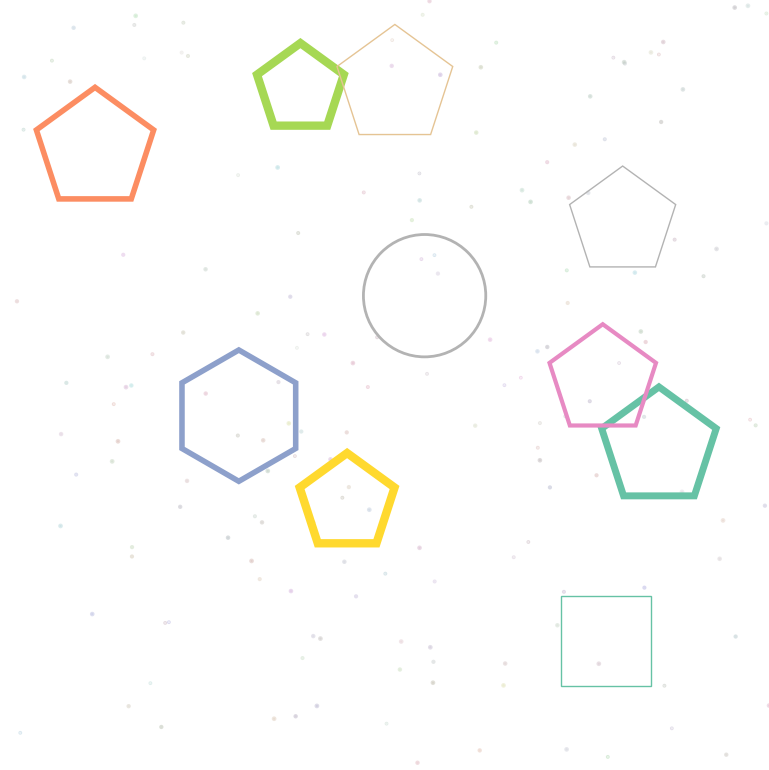[{"shape": "pentagon", "thickness": 2.5, "radius": 0.39, "center": [0.856, 0.419]}, {"shape": "square", "thickness": 0.5, "radius": 0.29, "center": [0.787, 0.167]}, {"shape": "pentagon", "thickness": 2, "radius": 0.4, "center": [0.123, 0.806]}, {"shape": "hexagon", "thickness": 2, "radius": 0.43, "center": [0.31, 0.46]}, {"shape": "pentagon", "thickness": 1.5, "radius": 0.36, "center": [0.783, 0.506]}, {"shape": "pentagon", "thickness": 3, "radius": 0.3, "center": [0.39, 0.885]}, {"shape": "pentagon", "thickness": 3, "radius": 0.32, "center": [0.451, 0.347]}, {"shape": "pentagon", "thickness": 0.5, "radius": 0.4, "center": [0.513, 0.889]}, {"shape": "circle", "thickness": 1, "radius": 0.4, "center": [0.551, 0.616]}, {"shape": "pentagon", "thickness": 0.5, "radius": 0.36, "center": [0.809, 0.712]}]